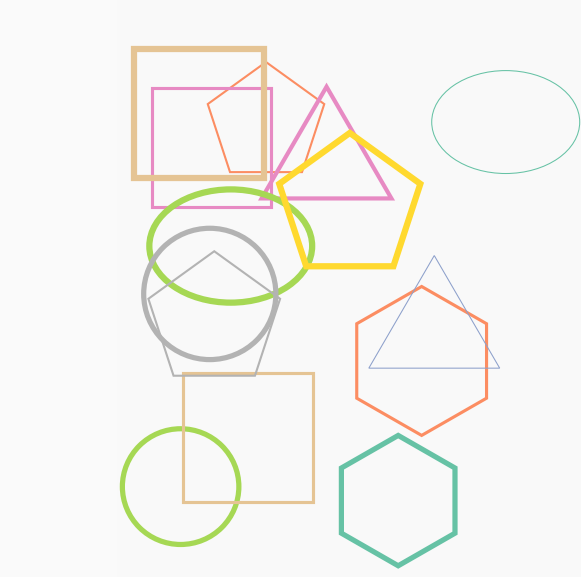[{"shape": "oval", "thickness": 0.5, "radius": 0.64, "center": [0.87, 0.788]}, {"shape": "hexagon", "thickness": 2.5, "radius": 0.56, "center": [0.685, 0.132]}, {"shape": "pentagon", "thickness": 1, "radius": 0.53, "center": [0.458, 0.786]}, {"shape": "hexagon", "thickness": 1.5, "radius": 0.64, "center": [0.725, 0.374]}, {"shape": "triangle", "thickness": 0.5, "radius": 0.65, "center": [0.747, 0.427]}, {"shape": "triangle", "thickness": 2, "radius": 0.64, "center": [0.562, 0.72]}, {"shape": "square", "thickness": 1.5, "radius": 0.51, "center": [0.364, 0.744]}, {"shape": "circle", "thickness": 2.5, "radius": 0.5, "center": [0.311, 0.157]}, {"shape": "oval", "thickness": 3, "radius": 0.7, "center": [0.397, 0.573]}, {"shape": "pentagon", "thickness": 3, "radius": 0.64, "center": [0.602, 0.641]}, {"shape": "square", "thickness": 3, "radius": 0.56, "center": [0.342, 0.803]}, {"shape": "square", "thickness": 1.5, "radius": 0.56, "center": [0.427, 0.241]}, {"shape": "pentagon", "thickness": 1, "radius": 0.6, "center": [0.369, 0.445]}, {"shape": "circle", "thickness": 2.5, "radius": 0.57, "center": [0.361, 0.49]}]